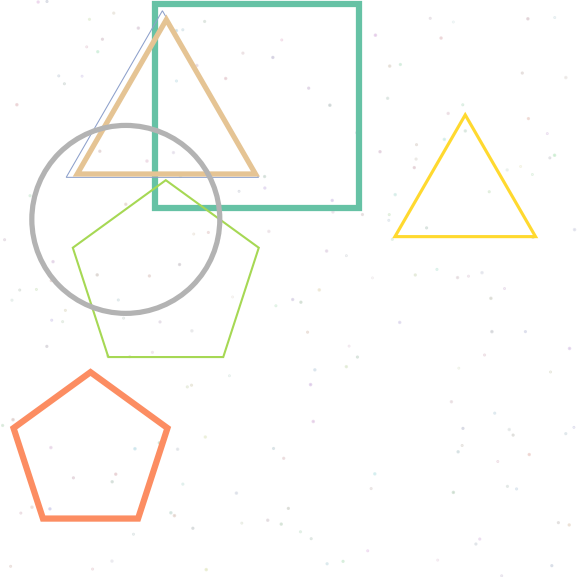[{"shape": "square", "thickness": 3, "radius": 0.88, "center": [0.445, 0.816]}, {"shape": "pentagon", "thickness": 3, "radius": 0.7, "center": [0.157, 0.215]}, {"shape": "triangle", "thickness": 0.5, "radius": 0.96, "center": [0.281, 0.788]}, {"shape": "pentagon", "thickness": 1, "radius": 0.85, "center": [0.287, 0.518]}, {"shape": "triangle", "thickness": 1.5, "radius": 0.7, "center": [0.806, 0.66]}, {"shape": "triangle", "thickness": 2.5, "radius": 0.89, "center": [0.288, 0.787]}, {"shape": "circle", "thickness": 2.5, "radius": 0.81, "center": [0.218, 0.619]}]